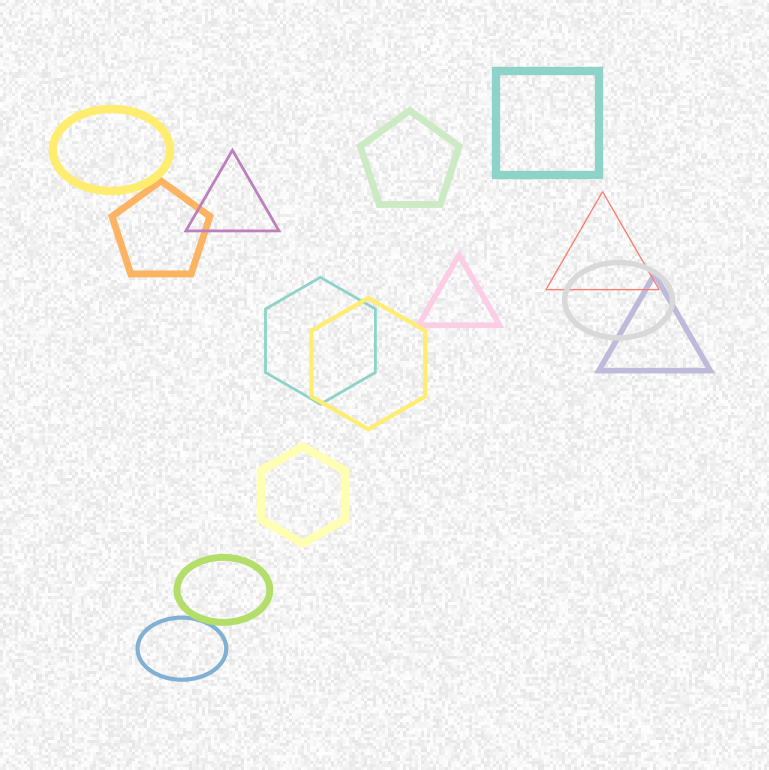[{"shape": "hexagon", "thickness": 1, "radius": 0.41, "center": [0.416, 0.557]}, {"shape": "square", "thickness": 3, "radius": 0.34, "center": [0.711, 0.84]}, {"shape": "hexagon", "thickness": 3, "radius": 0.32, "center": [0.393, 0.357]}, {"shape": "triangle", "thickness": 2, "radius": 0.42, "center": [0.85, 0.56]}, {"shape": "triangle", "thickness": 0.5, "radius": 0.42, "center": [0.783, 0.666]}, {"shape": "oval", "thickness": 1.5, "radius": 0.29, "center": [0.236, 0.158]}, {"shape": "pentagon", "thickness": 2.5, "radius": 0.33, "center": [0.209, 0.698]}, {"shape": "oval", "thickness": 2.5, "radius": 0.3, "center": [0.29, 0.234]}, {"shape": "triangle", "thickness": 2, "radius": 0.3, "center": [0.596, 0.608]}, {"shape": "oval", "thickness": 2, "radius": 0.35, "center": [0.803, 0.61]}, {"shape": "triangle", "thickness": 1, "radius": 0.35, "center": [0.302, 0.735]}, {"shape": "pentagon", "thickness": 2.5, "radius": 0.34, "center": [0.532, 0.789]}, {"shape": "oval", "thickness": 3, "radius": 0.38, "center": [0.145, 0.805]}, {"shape": "hexagon", "thickness": 1.5, "radius": 0.43, "center": [0.478, 0.528]}]